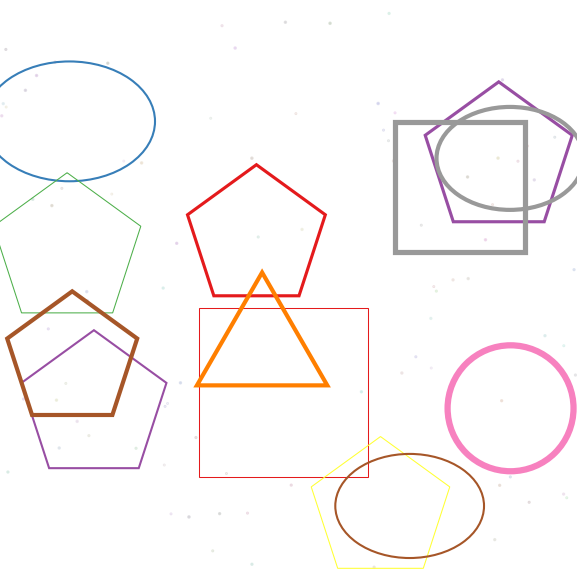[{"shape": "pentagon", "thickness": 1.5, "radius": 0.63, "center": [0.444, 0.588]}, {"shape": "square", "thickness": 0.5, "radius": 0.73, "center": [0.491, 0.32]}, {"shape": "oval", "thickness": 1, "radius": 0.74, "center": [0.12, 0.789]}, {"shape": "pentagon", "thickness": 0.5, "radius": 0.67, "center": [0.116, 0.566]}, {"shape": "pentagon", "thickness": 1.5, "radius": 0.67, "center": [0.864, 0.723]}, {"shape": "pentagon", "thickness": 1, "radius": 0.66, "center": [0.163, 0.295]}, {"shape": "triangle", "thickness": 2, "radius": 0.65, "center": [0.454, 0.397]}, {"shape": "pentagon", "thickness": 0.5, "radius": 0.63, "center": [0.659, 0.117]}, {"shape": "oval", "thickness": 1, "radius": 0.64, "center": [0.709, 0.123]}, {"shape": "pentagon", "thickness": 2, "radius": 0.59, "center": [0.125, 0.376]}, {"shape": "circle", "thickness": 3, "radius": 0.55, "center": [0.884, 0.292]}, {"shape": "square", "thickness": 2.5, "radius": 0.56, "center": [0.796, 0.676]}, {"shape": "oval", "thickness": 2, "radius": 0.64, "center": [0.883, 0.725]}]